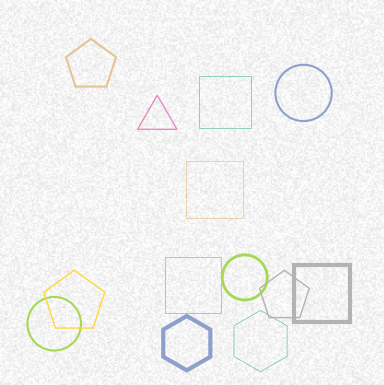[{"shape": "hexagon", "thickness": 0.5, "radius": 0.4, "center": [0.677, 0.114]}, {"shape": "square", "thickness": 0.5, "radius": 0.34, "center": [0.584, 0.736]}, {"shape": "square", "thickness": 0.5, "radius": 0.36, "center": [0.501, 0.261]}, {"shape": "circle", "thickness": 1.5, "radius": 0.37, "center": [0.788, 0.759]}, {"shape": "hexagon", "thickness": 3, "radius": 0.35, "center": [0.485, 0.109]}, {"shape": "triangle", "thickness": 1, "radius": 0.3, "center": [0.409, 0.694]}, {"shape": "circle", "thickness": 1.5, "radius": 0.35, "center": [0.141, 0.159]}, {"shape": "circle", "thickness": 2, "radius": 0.29, "center": [0.636, 0.279]}, {"shape": "pentagon", "thickness": 1, "radius": 0.42, "center": [0.193, 0.215]}, {"shape": "square", "thickness": 0.5, "radius": 0.37, "center": [0.557, 0.508]}, {"shape": "pentagon", "thickness": 1.5, "radius": 0.34, "center": [0.236, 0.831]}, {"shape": "square", "thickness": 3, "radius": 0.37, "center": [0.836, 0.237]}, {"shape": "pentagon", "thickness": 1, "radius": 0.34, "center": [0.739, 0.23]}]